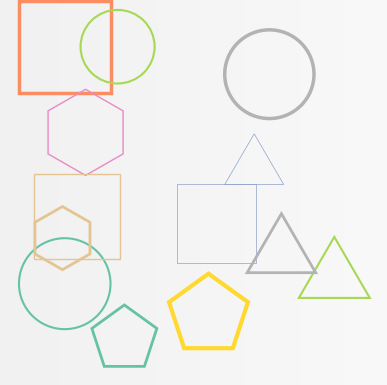[{"shape": "pentagon", "thickness": 2, "radius": 0.44, "center": [0.321, 0.12]}, {"shape": "circle", "thickness": 1.5, "radius": 0.59, "center": [0.167, 0.263]}, {"shape": "square", "thickness": 2.5, "radius": 0.59, "center": [0.169, 0.878]}, {"shape": "triangle", "thickness": 0.5, "radius": 0.44, "center": [0.656, 0.565]}, {"shape": "square", "thickness": 0.5, "radius": 0.51, "center": [0.559, 0.42]}, {"shape": "hexagon", "thickness": 1, "radius": 0.56, "center": [0.221, 0.656]}, {"shape": "circle", "thickness": 1.5, "radius": 0.48, "center": [0.303, 0.879]}, {"shape": "triangle", "thickness": 1.5, "radius": 0.53, "center": [0.863, 0.279]}, {"shape": "pentagon", "thickness": 3, "radius": 0.54, "center": [0.538, 0.182]}, {"shape": "hexagon", "thickness": 2, "radius": 0.41, "center": [0.161, 0.382]}, {"shape": "square", "thickness": 1, "radius": 0.55, "center": [0.199, 0.437]}, {"shape": "circle", "thickness": 2.5, "radius": 0.58, "center": [0.695, 0.807]}, {"shape": "triangle", "thickness": 2, "radius": 0.51, "center": [0.726, 0.343]}]